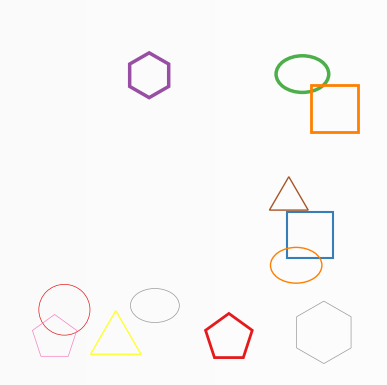[{"shape": "circle", "thickness": 0.5, "radius": 0.33, "center": [0.166, 0.195]}, {"shape": "pentagon", "thickness": 2, "radius": 0.32, "center": [0.591, 0.122]}, {"shape": "square", "thickness": 1.5, "radius": 0.3, "center": [0.799, 0.39]}, {"shape": "oval", "thickness": 2.5, "radius": 0.34, "center": [0.78, 0.808]}, {"shape": "hexagon", "thickness": 2.5, "radius": 0.29, "center": [0.385, 0.805]}, {"shape": "square", "thickness": 2, "radius": 0.31, "center": [0.863, 0.717]}, {"shape": "oval", "thickness": 1, "radius": 0.33, "center": [0.764, 0.311]}, {"shape": "triangle", "thickness": 1, "radius": 0.38, "center": [0.299, 0.118]}, {"shape": "triangle", "thickness": 1, "radius": 0.29, "center": [0.745, 0.483]}, {"shape": "pentagon", "thickness": 0.5, "radius": 0.3, "center": [0.141, 0.123]}, {"shape": "oval", "thickness": 0.5, "radius": 0.32, "center": [0.4, 0.206]}, {"shape": "hexagon", "thickness": 0.5, "radius": 0.41, "center": [0.836, 0.137]}]